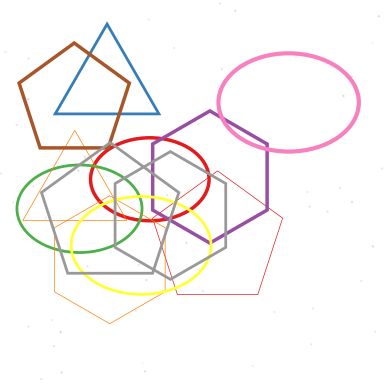[{"shape": "pentagon", "thickness": 0.5, "radius": 0.89, "center": [0.565, 0.379]}, {"shape": "oval", "thickness": 2.5, "radius": 0.77, "center": [0.389, 0.534]}, {"shape": "triangle", "thickness": 2, "radius": 0.78, "center": [0.278, 0.782]}, {"shape": "oval", "thickness": 2, "radius": 0.81, "center": [0.206, 0.458]}, {"shape": "hexagon", "thickness": 2.5, "radius": 0.86, "center": [0.545, 0.54]}, {"shape": "hexagon", "thickness": 0.5, "radius": 0.83, "center": [0.285, 0.325]}, {"shape": "triangle", "thickness": 0.5, "radius": 0.78, "center": [0.194, 0.505]}, {"shape": "oval", "thickness": 2, "radius": 0.91, "center": [0.367, 0.363]}, {"shape": "pentagon", "thickness": 2.5, "radius": 0.75, "center": [0.193, 0.738]}, {"shape": "oval", "thickness": 3, "radius": 0.91, "center": [0.75, 0.734]}, {"shape": "pentagon", "thickness": 2, "radius": 0.94, "center": [0.286, 0.442]}, {"shape": "hexagon", "thickness": 2, "radius": 0.83, "center": [0.443, 0.44]}]